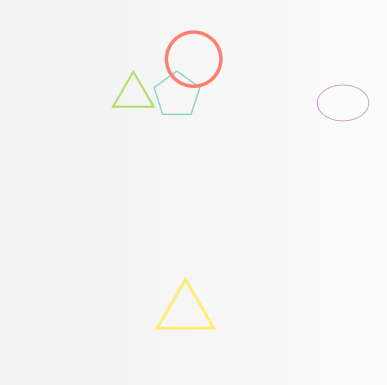[{"shape": "pentagon", "thickness": 1, "radius": 0.31, "center": [0.457, 0.753]}, {"shape": "circle", "thickness": 2.5, "radius": 0.35, "center": [0.5, 0.846]}, {"shape": "triangle", "thickness": 1.5, "radius": 0.3, "center": [0.344, 0.753]}, {"shape": "oval", "thickness": 0.5, "radius": 0.33, "center": [0.885, 0.733]}, {"shape": "triangle", "thickness": 2, "radius": 0.42, "center": [0.479, 0.19]}]